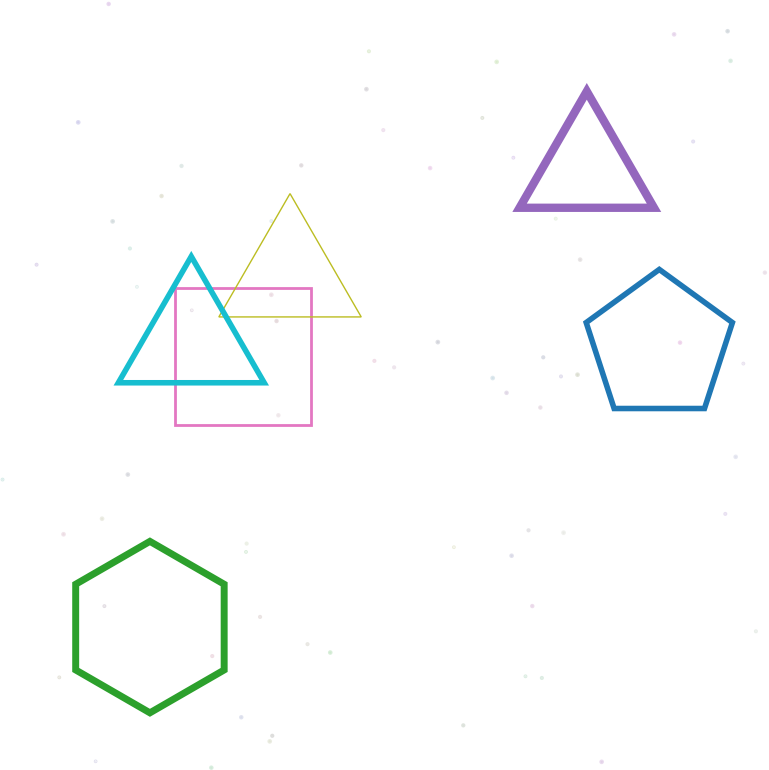[{"shape": "pentagon", "thickness": 2, "radius": 0.5, "center": [0.856, 0.55]}, {"shape": "hexagon", "thickness": 2.5, "radius": 0.56, "center": [0.195, 0.186]}, {"shape": "triangle", "thickness": 3, "radius": 0.5, "center": [0.762, 0.781]}, {"shape": "square", "thickness": 1, "radius": 0.44, "center": [0.315, 0.537]}, {"shape": "triangle", "thickness": 0.5, "radius": 0.53, "center": [0.377, 0.642]}, {"shape": "triangle", "thickness": 2, "radius": 0.55, "center": [0.248, 0.558]}]